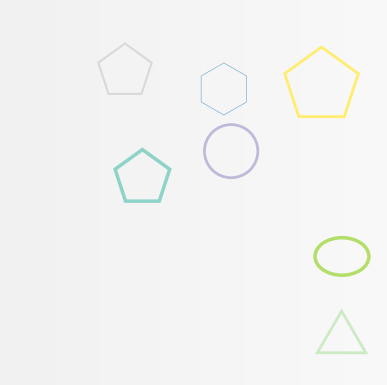[{"shape": "pentagon", "thickness": 2.5, "radius": 0.37, "center": [0.367, 0.537]}, {"shape": "circle", "thickness": 2, "radius": 0.34, "center": [0.597, 0.607]}, {"shape": "hexagon", "thickness": 0.5, "radius": 0.34, "center": [0.578, 0.769]}, {"shape": "oval", "thickness": 2.5, "radius": 0.35, "center": [0.882, 0.334]}, {"shape": "pentagon", "thickness": 1.5, "radius": 0.36, "center": [0.323, 0.815]}, {"shape": "triangle", "thickness": 2, "radius": 0.36, "center": [0.882, 0.12]}, {"shape": "pentagon", "thickness": 2, "radius": 0.5, "center": [0.83, 0.778]}]